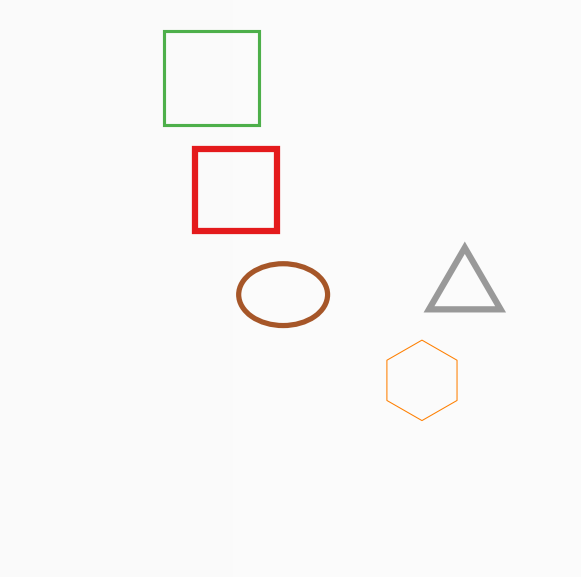[{"shape": "square", "thickness": 3, "radius": 0.36, "center": [0.406, 0.67]}, {"shape": "square", "thickness": 1.5, "radius": 0.41, "center": [0.363, 0.863]}, {"shape": "hexagon", "thickness": 0.5, "radius": 0.35, "center": [0.726, 0.341]}, {"shape": "oval", "thickness": 2.5, "radius": 0.38, "center": [0.487, 0.489]}, {"shape": "triangle", "thickness": 3, "radius": 0.36, "center": [0.8, 0.499]}]